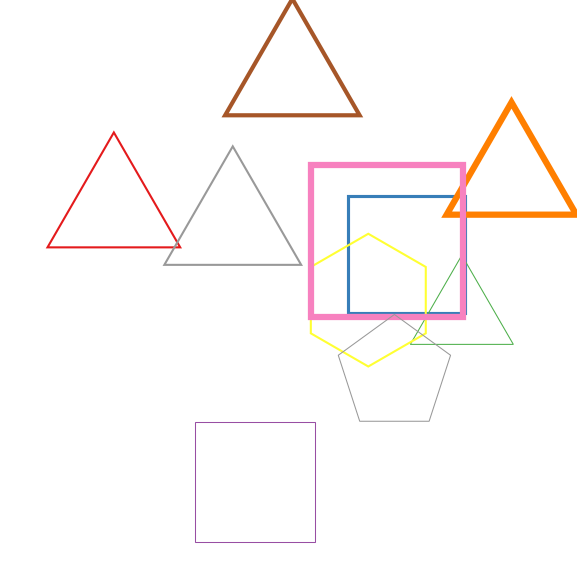[{"shape": "triangle", "thickness": 1, "radius": 0.66, "center": [0.197, 0.637]}, {"shape": "square", "thickness": 1.5, "radius": 0.51, "center": [0.703, 0.559]}, {"shape": "triangle", "thickness": 0.5, "radius": 0.51, "center": [0.8, 0.454]}, {"shape": "square", "thickness": 0.5, "radius": 0.52, "center": [0.442, 0.165]}, {"shape": "triangle", "thickness": 3, "radius": 0.65, "center": [0.886, 0.692]}, {"shape": "hexagon", "thickness": 1, "radius": 0.57, "center": [0.638, 0.479]}, {"shape": "triangle", "thickness": 2, "radius": 0.67, "center": [0.506, 0.867]}, {"shape": "square", "thickness": 3, "radius": 0.66, "center": [0.67, 0.582]}, {"shape": "pentagon", "thickness": 0.5, "radius": 0.51, "center": [0.683, 0.352]}, {"shape": "triangle", "thickness": 1, "radius": 0.68, "center": [0.403, 0.609]}]